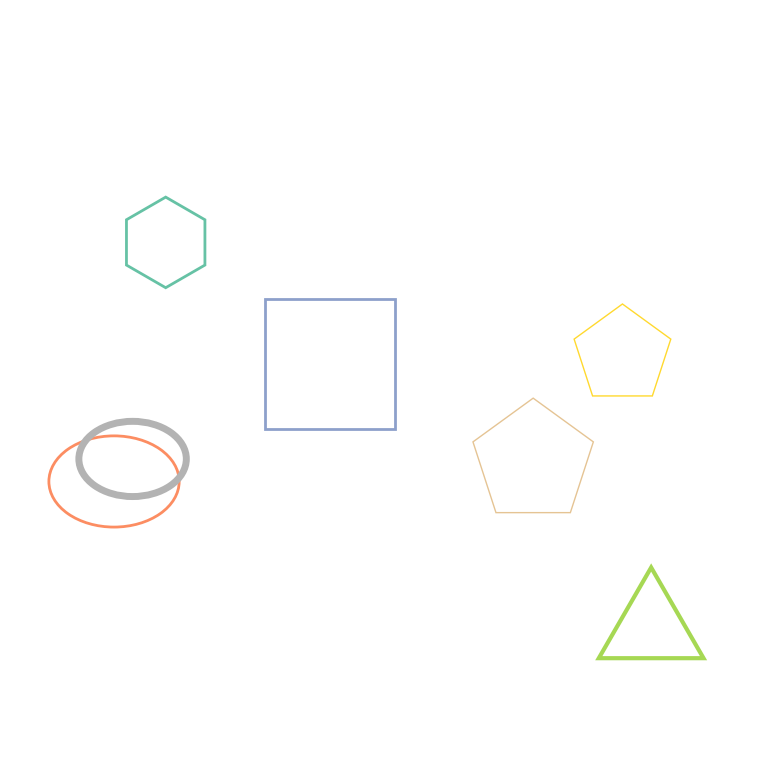[{"shape": "hexagon", "thickness": 1, "radius": 0.29, "center": [0.215, 0.685]}, {"shape": "oval", "thickness": 1, "radius": 0.42, "center": [0.148, 0.375]}, {"shape": "square", "thickness": 1, "radius": 0.42, "center": [0.429, 0.527]}, {"shape": "triangle", "thickness": 1.5, "radius": 0.39, "center": [0.846, 0.184]}, {"shape": "pentagon", "thickness": 0.5, "radius": 0.33, "center": [0.808, 0.539]}, {"shape": "pentagon", "thickness": 0.5, "radius": 0.41, "center": [0.692, 0.401]}, {"shape": "oval", "thickness": 2.5, "radius": 0.35, "center": [0.172, 0.404]}]